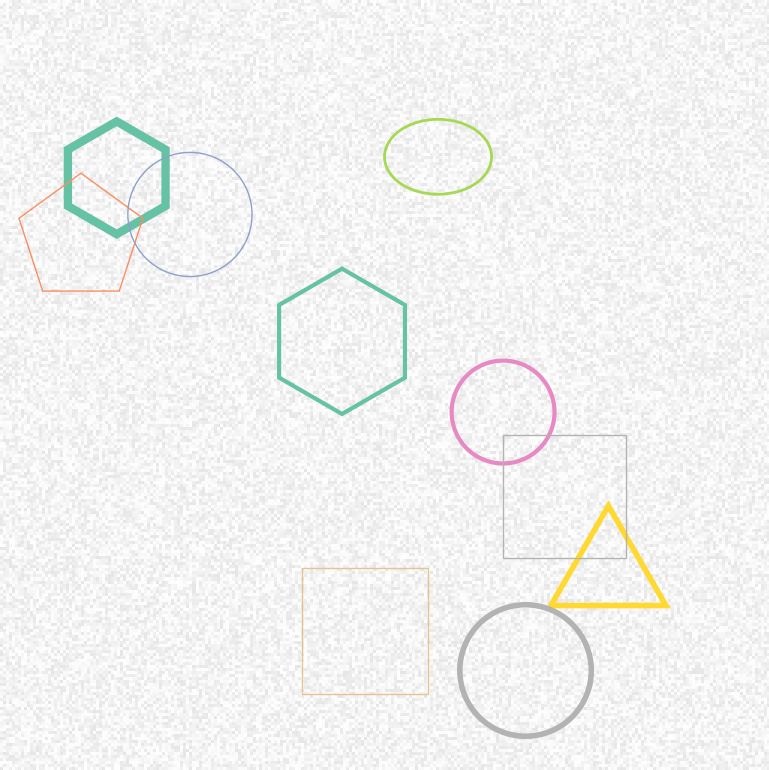[{"shape": "hexagon", "thickness": 1.5, "radius": 0.47, "center": [0.444, 0.557]}, {"shape": "hexagon", "thickness": 3, "radius": 0.37, "center": [0.152, 0.769]}, {"shape": "pentagon", "thickness": 0.5, "radius": 0.42, "center": [0.105, 0.69]}, {"shape": "circle", "thickness": 0.5, "radius": 0.4, "center": [0.247, 0.721]}, {"shape": "circle", "thickness": 1.5, "radius": 0.33, "center": [0.653, 0.465]}, {"shape": "oval", "thickness": 1, "radius": 0.35, "center": [0.569, 0.796]}, {"shape": "triangle", "thickness": 2, "radius": 0.43, "center": [0.79, 0.257]}, {"shape": "square", "thickness": 0.5, "radius": 0.41, "center": [0.474, 0.181]}, {"shape": "square", "thickness": 0.5, "radius": 0.4, "center": [0.733, 0.355]}, {"shape": "circle", "thickness": 2, "radius": 0.43, "center": [0.683, 0.129]}]